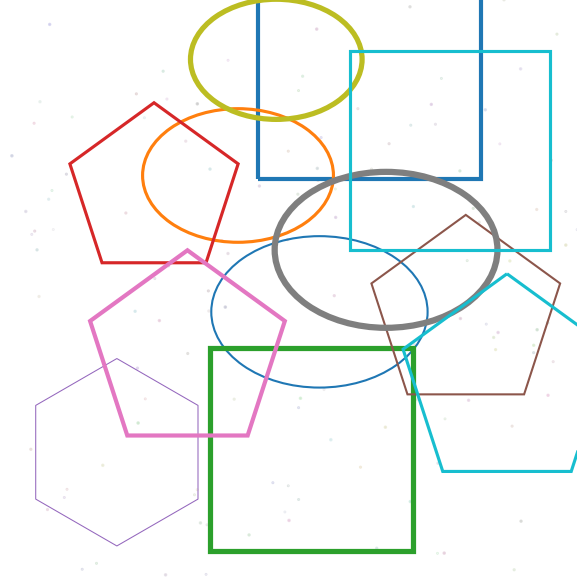[{"shape": "oval", "thickness": 1, "radius": 0.94, "center": [0.553, 0.459]}, {"shape": "square", "thickness": 2, "radius": 0.96, "center": [0.64, 0.882]}, {"shape": "oval", "thickness": 1.5, "radius": 0.83, "center": [0.412, 0.695]}, {"shape": "square", "thickness": 2.5, "radius": 0.88, "center": [0.539, 0.221]}, {"shape": "pentagon", "thickness": 1.5, "radius": 0.77, "center": [0.267, 0.668]}, {"shape": "hexagon", "thickness": 0.5, "radius": 0.81, "center": [0.202, 0.216]}, {"shape": "pentagon", "thickness": 1, "radius": 0.86, "center": [0.807, 0.455]}, {"shape": "pentagon", "thickness": 2, "radius": 0.89, "center": [0.325, 0.388]}, {"shape": "oval", "thickness": 3, "radius": 0.96, "center": [0.668, 0.567]}, {"shape": "oval", "thickness": 2.5, "radius": 0.74, "center": [0.478, 0.896]}, {"shape": "square", "thickness": 1.5, "radius": 0.86, "center": [0.779, 0.739]}, {"shape": "pentagon", "thickness": 1.5, "radius": 0.95, "center": [0.878, 0.336]}]